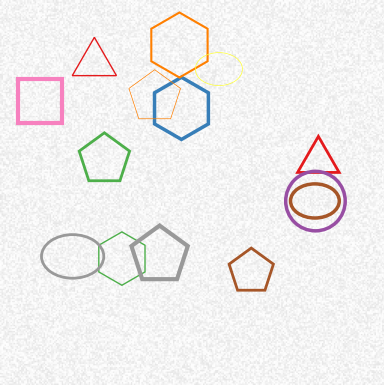[{"shape": "triangle", "thickness": 1, "radius": 0.33, "center": [0.245, 0.837]}, {"shape": "triangle", "thickness": 2, "radius": 0.31, "center": [0.827, 0.583]}, {"shape": "hexagon", "thickness": 2.5, "radius": 0.4, "center": [0.471, 0.719]}, {"shape": "pentagon", "thickness": 2, "radius": 0.34, "center": [0.271, 0.586]}, {"shape": "hexagon", "thickness": 1, "radius": 0.35, "center": [0.317, 0.328]}, {"shape": "circle", "thickness": 2.5, "radius": 0.39, "center": [0.819, 0.478]}, {"shape": "hexagon", "thickness": 1.5, "radius": 0.42, "center": [0.466, 0.883]}, {"shape": "pentagon", "thickness": 0.5, "radius": 0.35, "center": [0.402, 0.749]}, {"shape": "oval", "thickness": 0.5, "radius": 0.31, "center": [0.569, 0.821]}, {"shape": "oval", "thickness": 2.5, "radius": 0.32, "center": [0.818, 0.478]}, {"shape": "pentagon", "thickness": 2, "radius": 0.3, "center": [0.653, 0.295]}, {"shape": "square", "thickness": 3, "radius": 0.29, "center": [0.104, 0.737]}, {"shape": "pentagon", "thickness": 3, "radius": 0.38, "center": [0.415, 0.337]}, {"shape": "oval", "thickness": 2, "radius": 0.4, "center": [0.189, 0.334]}]